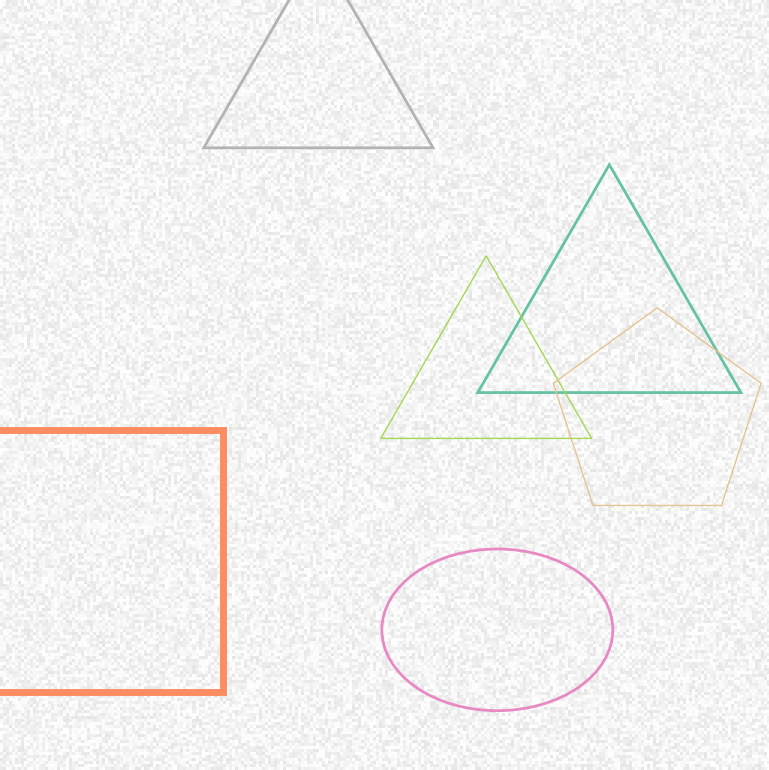[{"shape": "triangle", "thickness": 1, "radius": 0.99, "center": [0.791, 0.589]}, {"shape": "square", "thickness": 2.5, "radius": 0.85, "center": [0.119, 0.271]}, {"shape": "oval", "thickness": 1, "radius": 0.75, "center": [0.646, 0.182]}, {"shape": "triangle", "thickness": 0.5, "radius": 0.79, "center": [0.631, 0.51]}, {"shape": "pentagon", "thickness": 0.5, "radius": 0.71, "center": [0.854, 0.458]}, {"shape": "triangle", "thickness": 1, "radius": 0.86, "center": [0.413, 0.894]}]